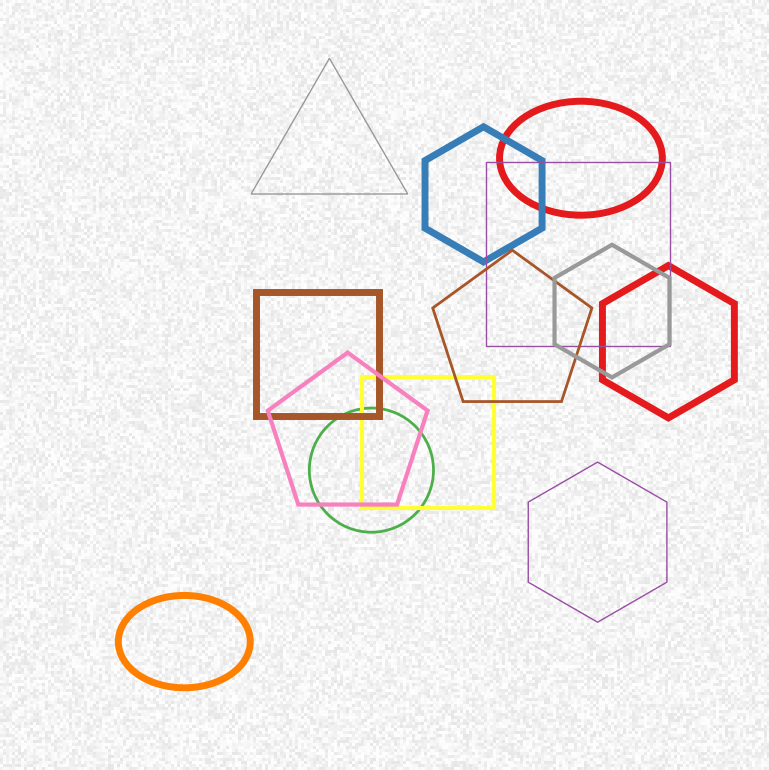[{"shape": "hexagon", "thickness": 2.5, "radius": 0.49, "center": [0.868, 0.556]}, {"shape": "oval", "thickness": 2.5, "radius": 0.53, "center": [0.754, 0.795]}, {"shape": "hexagon", "thickness": 2.5, "radius": 0.44, "center": [0.628, 0.748]}, {"shape": "circle", "thickness": 1, "radius": 0.4, "center": [0.482, 0.389]}, {"shape": "hexagon", "thickness": 0.5, "radius": 0.52, "center": [0.776, 0.296]}, {"shape": "square", "thickness": 0.5, "radius": 0.6, "center": [0.75, 0.671]}, {"shape": "oval", "thickness": 2.5, "radius": 0.43, "center": [0.239, 0.167]}, {"shape": "square", "thickness": 1.5, "radius": 0.43, "center": [0.556, 0.425]}, {"shape": "square", "thickness": 2.5, "radius": 0.4, "center": [0.412, 0.54]}, {"shape": "pentagon", "thickness": 1, "radius": 0.54, "center": [0.665, 0.566]}, {"shape": "pentagon", "thickness": 1.5, "radius": 0.55, "center": [0.452, 0.433]}, {"shape": "hexagon", "thickness": 1.5, "radius": 0.43, "center": [0.795, 0.596]}, {"shape": "triangle", "thickness": 0.5, "radius": 0.59, "center": [0.428, 0.807]}]